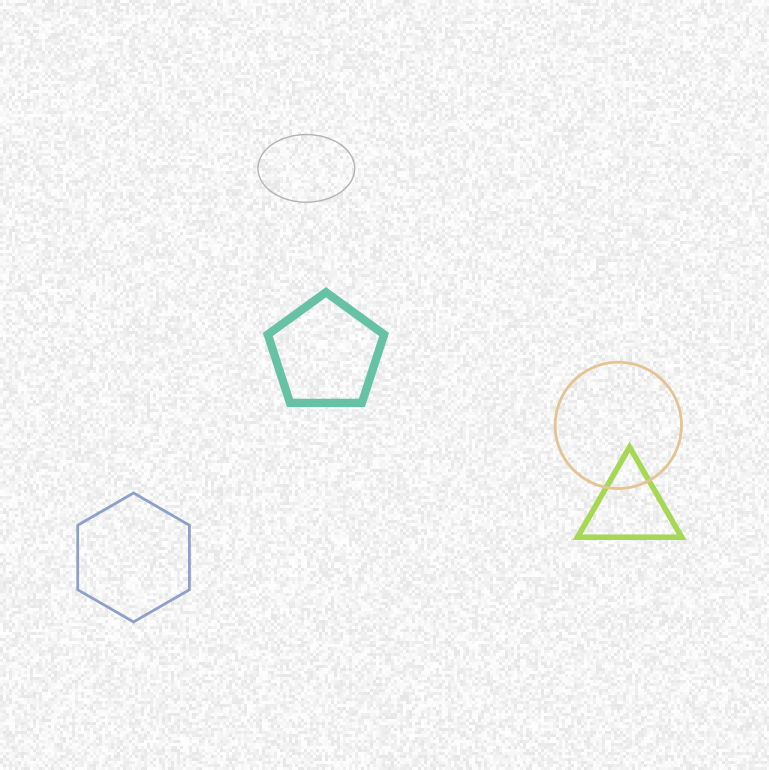[{"shape": "pentagon", "thickness": 3, "radius": 0.4, "center": [0.423, 0.541]}, {"shape": "hexagon", "thickness": 1, "radius": 0.42, "center": [0.173, 0.276]}, {"shape": "triangle", "thickness": 2, "radius": 0.39, "center": [0.818, 0.341]}, {"shape": "circle", "thickness": 1, "radius": 0.41, "center": [0.803, 0.448]}, {"shape": "oval", "thickness": 0.5, "radius": 0.31, "center": [0.398, 0.781]}]